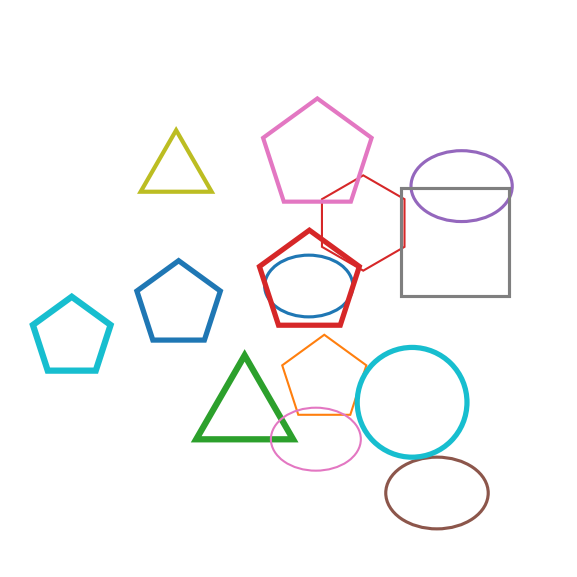[{"shape": "pentagon", "thickness": 2.5, "radius": 0.38, "center": [0.309, 0.472]}, {"shape": "oval", "thickness": 1.5, "radius": 0.38, "center": [0.535, 0.504]}, {"shape": "pentagon", "thickness": 1, "radius": 0.38, "center": [0.562, 0.343]}, {"shape": "triangle", "thickness": 3, "radius": 0.48, "center": [0.424, 0.287]}, {"shape": "hexagon", "thickness": 1, "radius": 0.41, "center": [0.629, 0.613]}, {"shape": "pentagon", "thickness": 2.5, "radius": 0.45, "center": [0.536, 0.51]}, {"shape": "oval", "thickness": 1.5, "radius": 0.44, "center": [0.799, 0.677]}, {"shape": "oval", "thickness": 1.5, "radius": 0.44, "center": [0.757, 0.145]}, {"shape": "oval", "thickness": 1, "radius": 0.39, "center": [0.547, 0.239]}, {"shape": "pentagon", "thickness": 2, "radius": 0.49, "center": [0.55, 0.73]}, {"shape": "square", "thickness": 1.5, "radius": 0.47, "center": [0.788, 0.58]}, {"shape": "triangle", "thickness": 2, "radius": 0.35, "center": [0.305, 0.703]}, {"shape": "circle", "thickness": 2.5, "radius": 0.48, "center": [0.714, 0.303]}, {"shape": "pentagon", "thickness": 3, "radius": 0.35, "center": [0.124, 0.415]}]